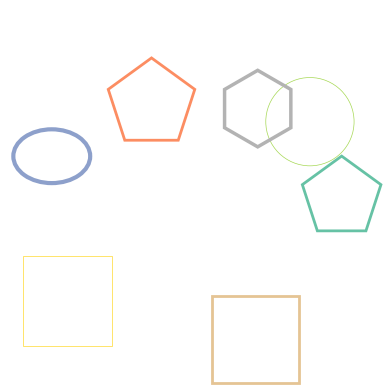[{"shape": "pentagon", "thickness": 2, "radius": 0.54, "center": [0.887, 0.487]}, {"shape": "pentagon", "thickness": 2, "radius": 0.59, "center": [0.394, 0.731]}, {"shape": "oval", "thickness": 3, "radius": 0.5, "center": [0.134, 0.594]}, {"shape": "circle", "thickness": 0.5, "radius": 0.57, "center": [0.805, 0.684]}, {"shape": "square", "thickness": 0.5, "radius": 0.58, "center": [0.175, 0.218]}, {"shape": "square", "thickness": 2, "radius": 0.57, "center": [0.664, 0.117]}, {"shape": "hexagon", "thickness": 2.5, "radius": 0.5, "center": [0.669, 0.718]}]